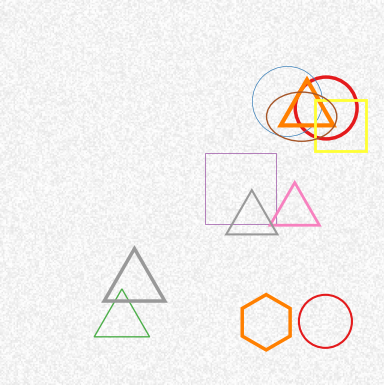[{"shape": "circle", "thickness": 2.5, "radius": 0.4, "center": [0.847, 0.72]}, {"shape": "circle", "thickness": 1.5, "radius": 0.34, "center": [0.845, 0.165]}, {"shape": "circle", "thickness": 0.5, "radius": 0.46, "center": [0.747, 0.737]}, {"shape": "triangle", "thickness": 1, "radius": 0.41, "center": [0.317, 0.167]}, {"shape": "square", "thickness": 0.5, "radius": 0.46, "center": [0.625, 0.511]}, {"shape": "triangle", "thickness": 3, "radius": 0.39, "center": [0.797, 0.714]}, {"shape": "hexagon", "thickness": 2.5, "radius": 0.36, "center": [0.691, 0.163]}, {"shape": "square", "thickness": 2, "radius": 0.33, "center": [0.884, 0.674]}, {"shape": "oval", "thickness": 1, "radius": 0.46, "center": [0.784, 0.697]}, {"shape": "triangle", "thickness": 2, "radius": 0.37, "center": [0.766, 0.452]}, {"shape": "triangle", "thickness": 2.5, "radius": 0.45, "center": [0.349, 0.263]}, {"shape": "triangle", "thickness": 1.5, "radius": 0.38, "center": [0.654, 0.43]}]